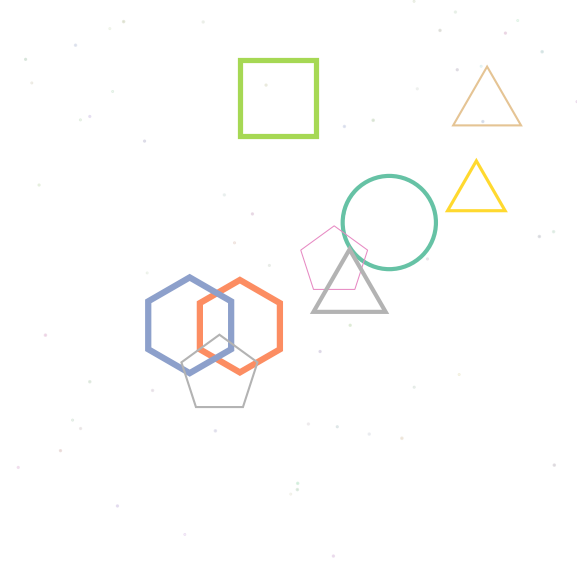[{"shape": "circle", "thickness": 2, "radius": 0.4, "center": [0.674, 0.614]}, {"shape": "hexagon", "thickness": 3, "radius": 0.4, "center": [0.415, 0.434]}, {"shape": "hexagon", "thickness": 3, "radius": 0.41, "center": [0.328, 0.436]}, {"shape": "pentagon", "thickness": 0.5, "radius": 0.3, "center": [0.579, 0.547]}, {"shape": "square", "thickness": 2.5, "radius": 0.33, "center": [0.481, 0.83]}, {"shape": "triangle", "thickness": 1.5, "radius": 0.29, "center": [0.825, 0.663]}, {"shape": "triangle", "thickness": 1, "radius": 0.34, "center": [0.843, 0.816]}, {"shape": "triangle", "thickness": 2, "radius": 0.36, "center": [0.605, 0.495]}, {"shape": "pentagon", "thickness": 1, "radius": 0.35, "center": [0.38, 0.35]}]